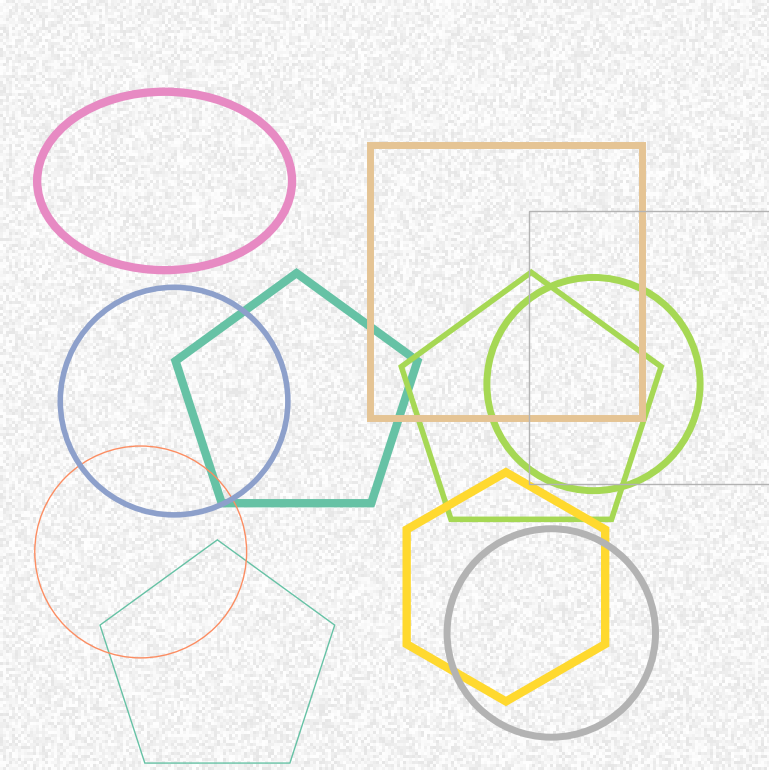[{"shape": "pentagon", "thickness": 0.5, "radius": 0.8, "center": [0.282, 0.139]}, {"shape": "pentagon", "thickness": 3, "radius": 0.83, "center": [0.385, 0.48]}, {"shape": "circle", "thickness": 0.5, "radius": 0.69, "center": [0.183, 0.283]}, {"shape": "circle", "thickness": 2, "radius": 0.74, "center": [0.226, 0.479]}, {"shape": "oval", "thickness": 3, "radius": 0.83, "center": [0.214, 0.765]}, {"shape": "pentagon", "thickness": 2, "radius": 0.89, "center": [0.69, 0.469]}, {"shape": "circle", "thickness": 2.5, "radius": 0.69, "center": [0.771, 0.501]}, {"shape": "hexagon", "thickness": 3, "radius": 0.74, "center": [0.657, 0.238]}, {"shape": "square", "thickness": 2.5, "radius": 0.88, "center": [0.657, 0.635]}, {"shape": "circle", "thickness": 2.5, "radius": 0.68, "center": [0.716, 0.178]}, {"shape": "square", "thickness": 0.5, "radius": 0.89, "center": [0.864, 0.549]}]